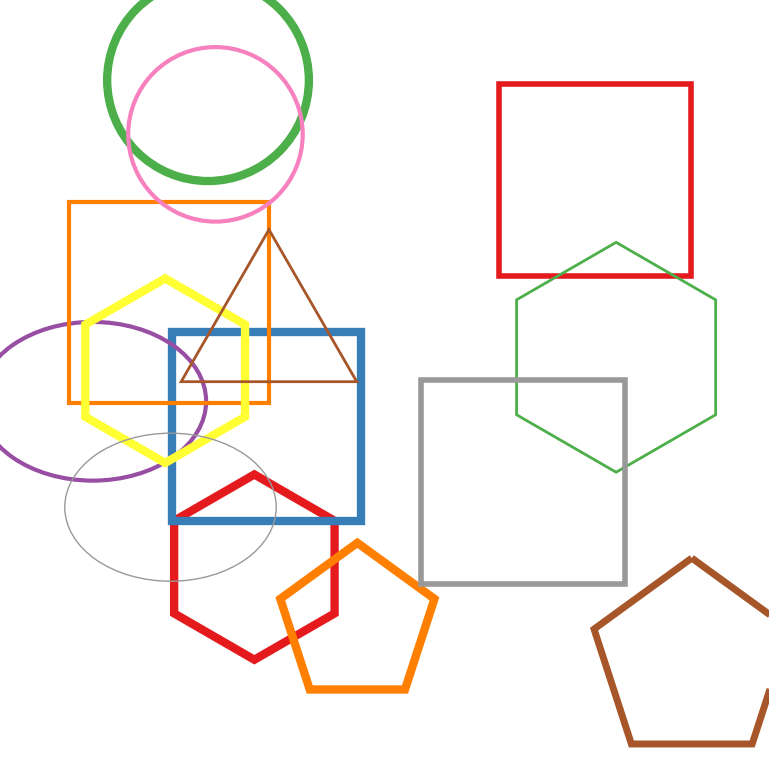[{"shape": "hexagon", "thickness": 3, "radius": 0.6, "center": [0.33, 0.264]}, {"shape": "square", "thickness": 2, "radius": 0.62, "center": [0.773, 0.766]}, {"shape": "square", "thickness": 3, "radius": 0.61, "center": [0.346, 0.446]}, {"shape": "hexagon", "thickness": 1, "radius": 0.75, "center": [0.8, 0.536]}, {"shape": "circle", "thickness": 3, "radius": 0.65, "center": [0.27, 0.896]}, {"shape": "oval", "thickness": 1.5, "radius": 0.74, "center": [0.12, 0.479]}, {"shape": "pentagon", "thickness": 3, "radius": 0.53, "center": [0.464, 0.19]}, {"shape": "square", "thickness": 1.5, "radius": 0.65, "center": [0.219, 0.607]}, {"shape": "hexagon", "thickness": 3, "radius": 0.6, "center": [0.215, 0.519]}, {"shape": "pentagon", "thickness": 2.5, "radius": 0.67, "center": [0.898, 0.142]}, {"shape": "triangle", "thickness": 1, "radius": 0.66, "center": [0.349, 0.57]}, {"shape": "circle", "thickness": 1.5, "radius": 0.57, "center": [0.28, 0.826]}, {"shape": "square", "thickness": 2, "radius": 0.66, "center": [0.68, 0.374]}, {"shape": "oval", "thickness": 0.5, "radius": 0.69, "center": [0.221, 0.341]}]